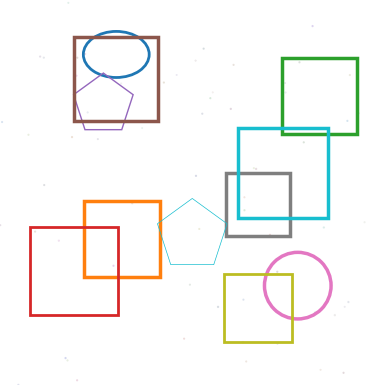[{"shape": "oval", "thickness": 2, "radius": 0.43, "center": [0.302, 0.859]}, {"shape": "square", "thickness": 2.5, "radius": 0.49, "center": [0.316, 0.38]}, {"shape": "square", "thickness": 2.5, "radius": 0.49, "center": [0.831, 0.751]}, {"shape": "square", "thickness": 2, "radius": 0.57, "center": [0.193, 0.297]}, {"shape": "pentagon", "thickness": 1, "radius": 0.41, "center": [0.268, 0.729]}, {"shape": "square", "thickness": 2.5, "radius": 0.54, "center": [0.302, 0.796]}, {"shape": "circle", "thickness": 2.5, "radius": 0.43, "center": [0.773, 0.258]}, {"shape": "square", "thickness": 2.5, "radius": 0.41, "center": [0.67, 0.468]}, {"shape": "square", "thickness": 2, "radius": 0.44, "center": [0.67, 0.2]}, {"shape": "square", "thickness": 2.5, "radius": 0.58, "center": [0.735, 0.55]}, {"shape": "pentagon", "thickness": 0.5, "radius": 0.48, "center": [0.499, 0.39]}]